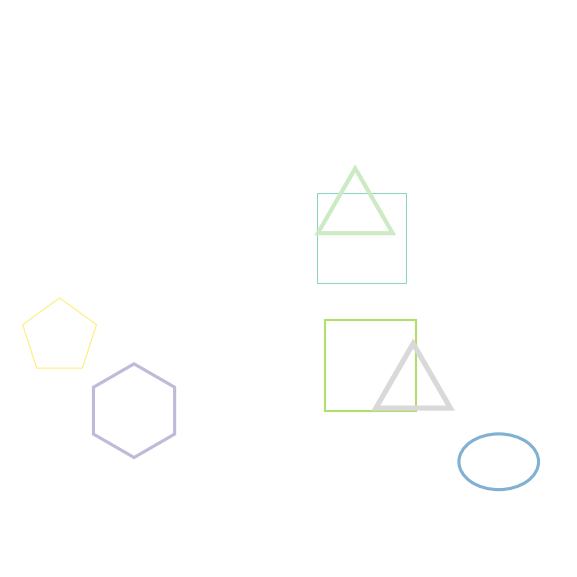[{"shape": "square", "thickness": 0.5, "radius": 0.39, "center": [0.626, 0.587]}, {"shape": "hexagon", "thickness": 1.5, "radius": 0.41, "center": [0.232, 0.288]}, {"shape": "oval", "thickness": 1.5, "radius": 0.34, "center": [0.864, 0.2]}, {"shape": "square", "thickness": 1, "radius": 0.39, "center": [0.641, 0.366]}, {"shape": "triangle", "thickness": 2.5, "radius": 0.37, "center": [0.715, 0.33]}, {"shape": "triangle", "thickness": 2, "radius": 0.37, "center": [0.615, 0.633]}, {"shape": "pentagon", "thickness": 0.5, "radius": 0.34, "center": [0.103, 0.416]}]